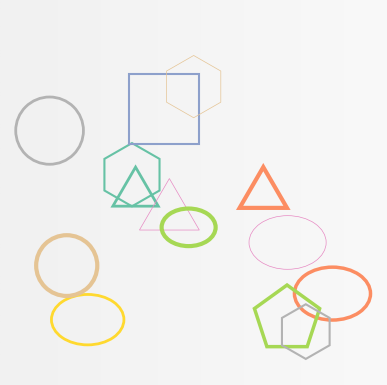[{"shape": "hexagon", "thickness": 1.5, "radius": 0.41, "center": [0.341, 0.546]}, {"shape": "triangle", "thickness": 2, "radius": 0.34, "center": [0.35, 0.498]}, {"shape": "triangle", "thickness": 3, "radius": 0.35, "center": [0.679, 0.495]}, {"shape": "oval", "thickness": 2.5, "radius": 0.49, "center": [0.858, 0.237]}, {"shape": "square", "thickness": 1.5, "radius": 0.45, "center": [0.423, 0.717]}, {"shape": "oval", "thickness": 0.5, "radius": 0.5, "center": [0.742, 0.37]}, {"shape": "triangle", "thickness": 0.5, "radius": 0.45, "center": [0.437, 0.447]}, {"shape": "pentagon", "thickness": 2.5, "radius": 0.44, "center": [0.741, 0.171]}, {"shape": "oval", "thickness": 3, "radius": 0.35, "center": [0.487, 0.41]}, {"shape": "oval", "thickness": 2, "radius": 0.47, "center": [0.226, 0.17]}, {"shape": "circle", "thickness": 3, "radius": 0.39, "center": [0.172, 0.31]}, {"shape": "hexagon", "thickness": 0.5, "radius": 0.4, "center": [0.5, 0.775]}, {"shape": "hexagon", "thickness": 1.5, "radius": 0.36, "center": [0.789, 0.139]}, {"shape": "circle", "thickness": 2, "radius": 0.44, "center": [0.128, 0.661]}]